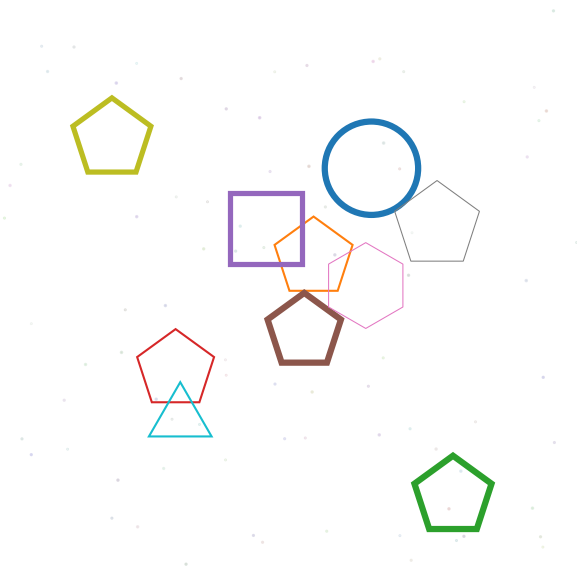[{"shape": "circle", "thickness": 3, "radius": 0.4, "center": [0.643, 0.708]}, {"shape": "pentagon", "thickness": 1, "radius": 0.36, "center": [0.543, 0.553]}, {"shape": "pentagon", "thickness": 3, "radius": 0.35, "center": [0.784, 0.14]}, {"shape": "pentagon", "thickness": 1, "radius": 0.35, "center": [0.304, 0.359]}, {"shape": "square", "thickness": 2.5, "radius": 0.31, "center": [0.461, 0.603]}, {"shape": "pentagon", "thickness": 3, "radius": 0.33, "center": [0.527, 0.425]}, {"shape": "hexagon", "thickness": 0.5, "radius": 0.37, "center": [0.633, 0.505]}, {"shape": "pentagon", "thickness": 0.5, "radius": 0.39, "center": [0.757, 0.609]}, {"shape": "pentagon", "thickness": 2.5, "radius": 0.35, "center": [0.194, 0.759]}, {"shape": "triangle", "thickness": 1, "radius": 0.31, "center": [0.312, 0.275]}]